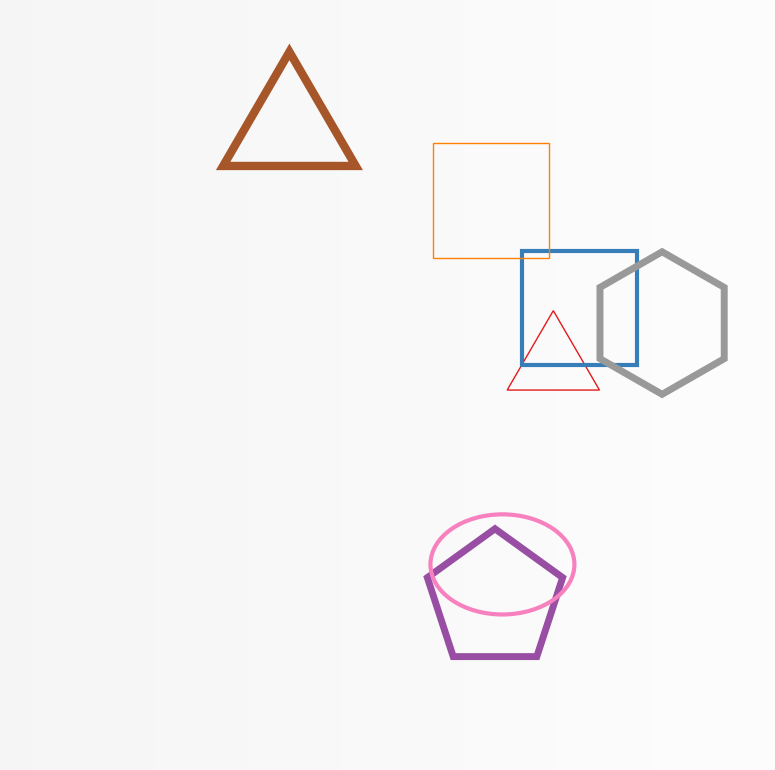[{"shape": "triangle", "thickness": 0.5, "radius": 0.34, "center": [0.714, 0.528]}, {"shape": "square", "thickness": 1.5, "radius": 0.37, "center": [0.747, 0.6]}, {"shape": "pentagon", "thickness": 2.5, "radius": 0.46, "center": [0.639, 0.222]}, {"shape": "square", "thickness": 0.5, "radius": 0.37, "center": [0.633, 0.739]}, {"shape": "triangle", "thickness": 3, "radius": 0.49, "center": [0.373, 0.834]}, {"shape": "oval", "thickness": 1.5, "radius": 0.46, "center": [0.648, 0.267]}, {"shape": "hexagon", "thickness": 2.5, "radius": 0.46, "center": [0.854, 0.58]}]